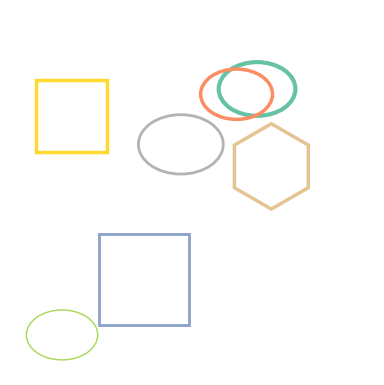[{"shape": "oval", "thickness": 3, "radius": 0.5, "center": [0.668, 0.769]}, {"shape": "oval", "thickness": 2.5, "radius": 0.47, "center": [0.614, 0.755]}, {"shape": "square", "thickness": 2, "radius": 0.59, "center": [0.373, 0.274]}, {"shape": "oval", "thickness": 1, "radius": 0.46, "center": [0.161, 0.13]}, {"shape": "square", "thickness": 2.5, "radius": 0.46, "center": [0.186, 0.699]}, {"shape": "hexagon", "thickness": 2.5, "radius": 0.55, "center": [0.705, 0.568]}, {"shape": "oval", "thickness": 2, "radius": 0.55, "center": [0.47, 0.625]}]